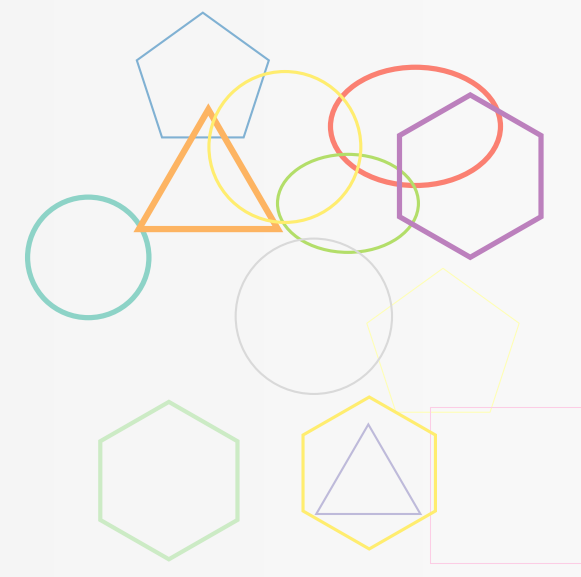[{"shape": "circle", "thickness": 2.5, "radius": 0.52, "center": [0.152, 0.553]}, {"shape": "pentagon", "thickness": 0.5, "radius": 0.69, "center": [0.762, 0.397]}, {"shape": "triangle", "thickness": 1, "radius": 0.52, "center": [0.634, 0.161]}, {"shape": "oval", "thickness": 2.5, "radius": 0.73, "center": [0.715, 0.78]}, {"shape": "pentagon", "thickness": 1, "radius": 0.6, "center": [0.349, 0.858]}, {"shape": "triangle", "thickness": 3, "radius": 0.69, "center": [0.358, 0.671]}, {"shape": "oval", "thickness": 1.5, "radius": 0.61, "center": [0.599, 0.647]}, {"shape": "square", "thickness": 0.5, "radius": 0.68, "center": [0.874, 0.159]}, {"shape": "circle", "thickness": 1, "radius": 0.67, "center": [0.54, 0.451]}, {"shape": "hexagon", "thickness": 2.5, "radius": 0.7, "center": [0.809, 0.694]}, {"shape": "hexagon", "thickness": 2, "radius": 0.68, "center": [0.291, 0.167]}, {"shape": "hexagon", "thickness": 1.5, "radius": 0.66, "center": [0.635, 0.18]}, {"shape": "circle", "thickness": 1.5, "radius": 0.65, "center": [0.49, 0.745]}]